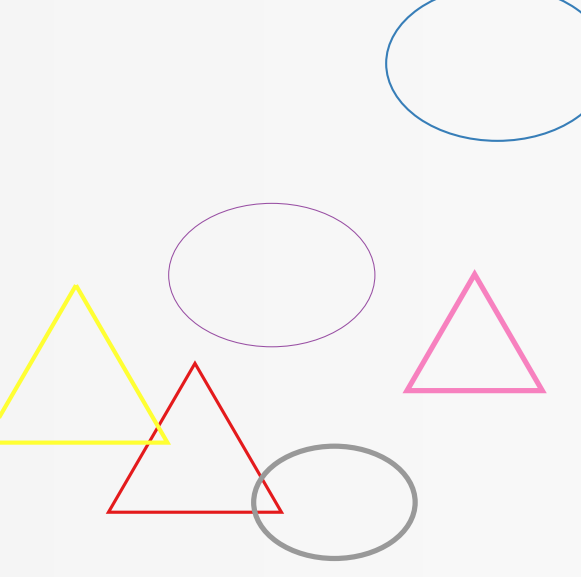[{"shape": "triangle", "thickness": 1.5, "radius": 0.86, "center": [0.335, 0.198]}, {"shape": "oval", "thickness": 1, "radius": 0.96, "center": [0.856, 0.889]}, {"shape": "oval", "thickness": 0.5, "radius": 0.89, "center": [0.468, 0.523]}, {"shape": "triangle", "thickness": 2, "radius": 0.91, "center": [0.131, 0.324]}, {"shape": "triangle", "thickness": 2.5, "radius": 0.67, "center": [0.817, 0.39]}, {"shape": "oval", "thickness": 2.5, "radius": 0.69, "center": [0.575, 0.129]}]